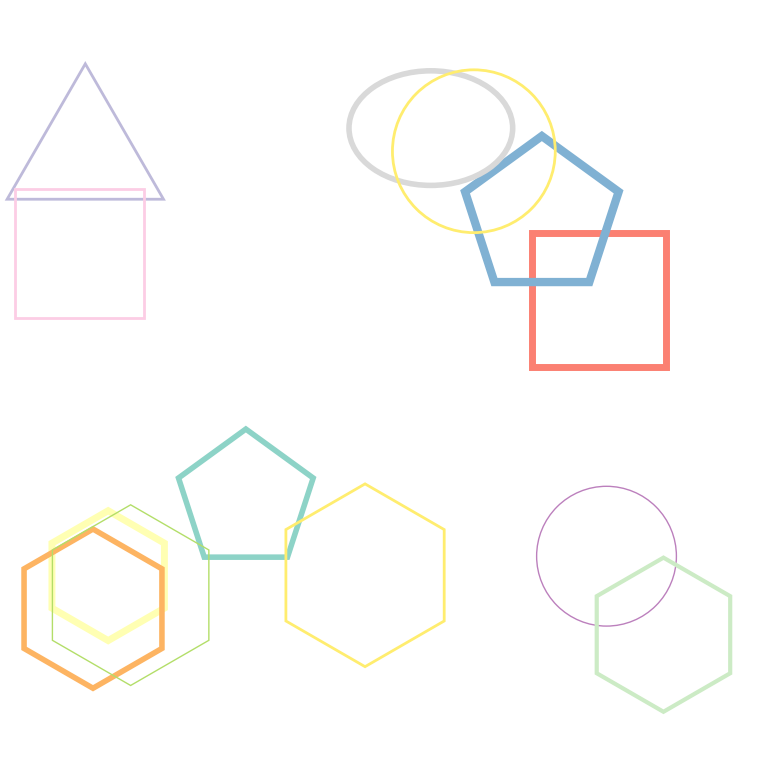[{"shape": "pentagon", "thickness": 2, "radius": 0.46, "center": [0.319, 0.351]}, {"shape": "hexagon", "thickness": 2.5, "radius": 0.42, "center": [0.14, 0.252]}, {"shape": "triangle", "thickness": 1, "radius": 0.59, "center": [0.111, 0.8]}, {"shape": "square", "thickness": 2.5, "radius": 0.44, "center": [0.778, 0.61]}, {"shape": "pentagon", "thickness": 3, "radius": 0.52, "center": [0.704, 0.719]}, {"shape": "hexagon", "thickness": 2, "radius": 0.52, "center": [0.121, 0.21]}, {"shape": "hexagon", "thickness": 0.5, "radius": 0.59, "center": [0.17, 0.227]}, {"shape": "square", "thickness": 1, "radius": 0.42, "center": [0.103, 0.671]}, {"shape": "oval", "thickness": 2, "radius": 0.53, "center": [0.56, 0.834]}, {"shape": "circle", "thickness": 0.5, "radius": 0.45, "center": [0.788, 0.278]}, {"shape": "hexagon", "thickness": 1.5, "radius": 0.5, "center": [0.862, 0.176]}, {"shape": "hexagon", "thickness": 1, "radius": 0.59, "center": [0.474, 0.253]}, {"shape": "circle", "thickness": 1, "radius": 0.53, "center": [0.615, 0.804]}]